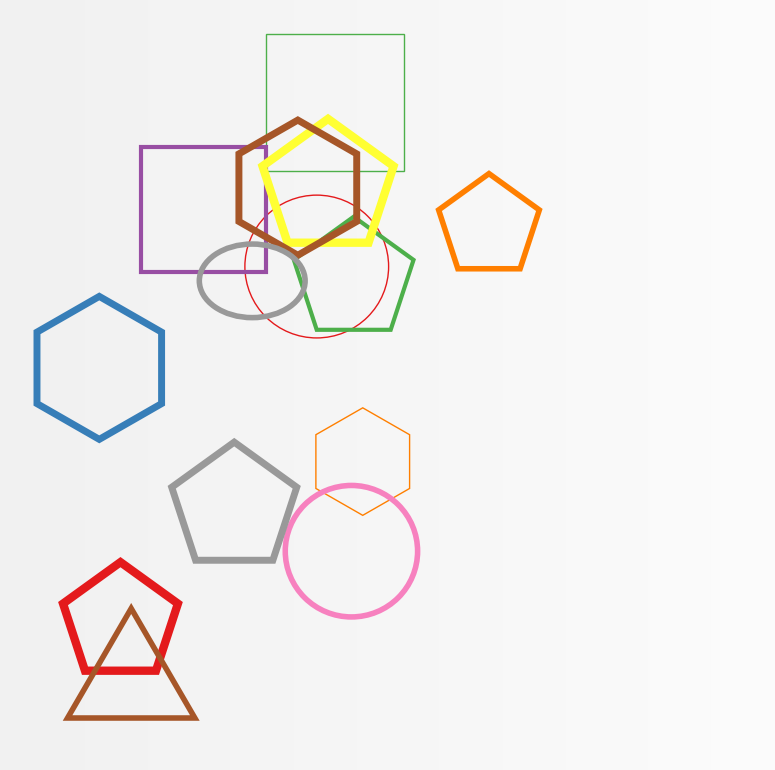[{"shape": "circle", "thickness": 0.5, "radius": 0.46, "center": [0.409, 0.654]}, {"shape": "pentagon", "thickness": 3, "radius": 0.39, "center": [0.155, 0.192]}, {"shape": "hexagon", "thickness": 2.5, "radius": 0.46, "center": [0.128, 0.522]}, {"shape": "pentagon", "thickness": 1.5, "radius": 0.41, "center": [0.456, 0.637]}, {"shape": "square", "thickness": 0.5, "radius": 0.44, "center": [0.432, 0.867]}, {"shape": "square", "thickness": 1.5, "radius": 0.4, "center": [0.262, 0.728]}, {"shape": "hexagon", "thickness": 0.5, "radius": 0.35, "center": [0.468, 0.401]}, {"shape": "pentagon", "thickness": 2, "radius": 0.34, "center": [0.631, 0.706]}, {"shape": "pentagon", "thickness": 3, "radius": 0.44, "center": [0.423, 0.757]}, {"shape": "hexagon", "thickness": 2.5, "radius": 0.44, "center": [0.384, 0.756]}, {"shape": "triangle", "thickness": 2, "radius": 0.47, "center": [0.169, 0.115]}, {"shape": "circle", "thickness": 2, "radius": 0.43, "center": [0.453, 0.284]}, {"shape": "pentagon", "thickness": 2.5, "radius": 0.42, "center": [0.302, 0.341]}, {"shape": "oval", "thickness": 2, "radius": 0.34, "center": [0.325, 0.635]}]